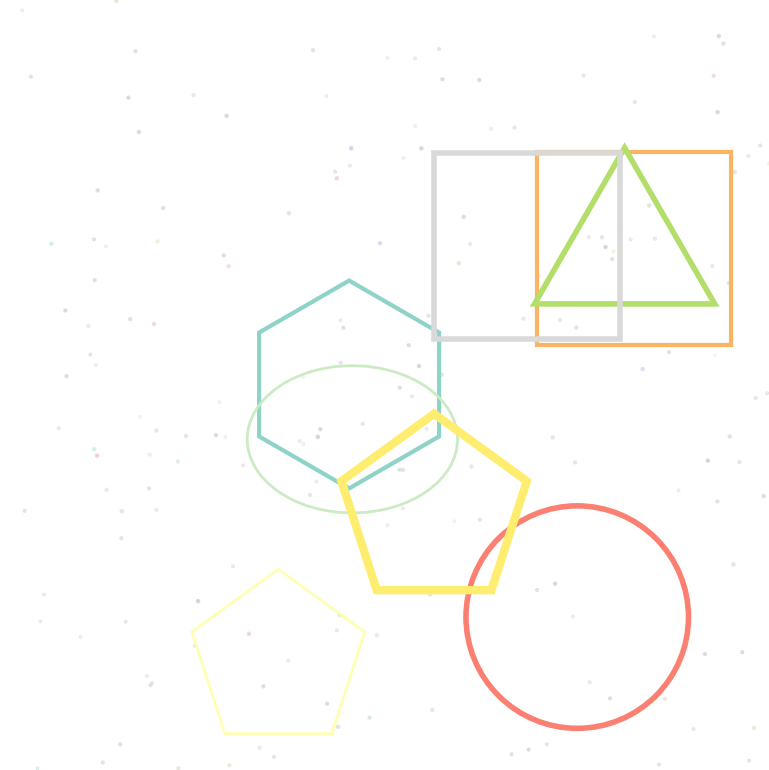[{"shape": "hexagon", "thickness": 1.5, "radius": 0.67, "center": [0.453, 0.501]}, {"shape": "pentagon", "thickness": 1, "radius": 0.59, "center": [0.362, 0.143]}, {"shape": "circle", "thickness": 2, "radius": 0.72, "center": [0.75, 0.199]}, {"shape": "square", "thickness": 1.5, "radius": 0.63, "center": [0.824, 0.677]}, {"shape": "triangle", "thickness": 2, "radius": 0.68, "center": [0.811, 0.673]}, {"shape": "square", "thickness": 2, "radius": 0.6, "center": [0.685, 0.68]}, {"shape": "oval", "thickness": 1, "radius": 0.68, "center": [0.458, 0.429]}, {"shape": "pentagon", "thickness": 3, "radius": 0.63, "center": [0.564, 0.336]}]